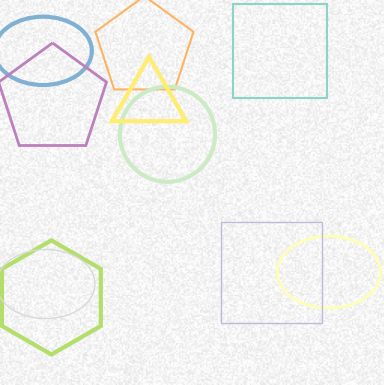[{"shape": "square", "thickness": 1.5, "radius": 0.61, "center": [0.727, 0.868]}, {"shape": "oval", "thickness": 2, "radius": 0.67, "center": [0.854, 0.293]}, {"shape": "square", "thickness": 1, "radius": 0.66, "center": [0.705, 0.293]}, {"shape": "oval", "thickness": 3, "radius": 0.63, "center": [0.112, 0.868]}, {"shape": "pentagon", "thickness": 1.5, "radius": 0.67, "center": [0.375, 0.876]}, {"shape": "hexagon", "thickness": 3, "radius": 0.74, "center": [0.133, 0.227]}, {"shape": "oval", "thickness": 1, "radius": 0.64, "center": [0.119, 0.262]}, {"shape": "pentagon", "thickness": 2, "radius": 0.74, "center": [0.136, 0.741]}, {"shape": "circle", "thickness": 3, "radius": 0.62, "center": [0.435, 0.651]}, {"shape": "triangle", "thickness": 3, "radius": 0.56, "center": [0.387, 0.741]}]